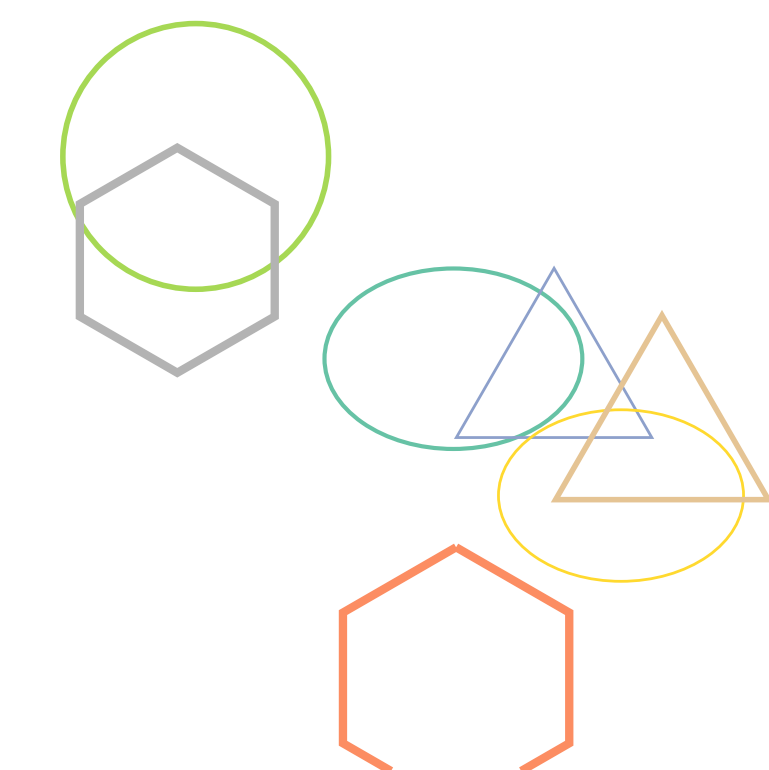[{"shape": "oval", "thickness": 1.5, "radius": 0.84, "center": [0.589, 0.534]}, {"shape": "hexagon", "thickness": 3, "radius": 0.85, "center": [0.592, 0.12]}, {"shape": "triangle", "thickness": 1, "radius": 0.73, "center": [0.72, 0.505]}, {"shape": "circle", "thickness": 2, "radius": 0.86, "center": [0.254, 0.797]}, {"shape": "oval", "thickness": 1, "radius": 0.8, "center": [0.807, 0.356]}, {"shape": "triangle", "thickness": 2, "radius": 0.8, "center": [0.86, 0.431]}, {"shape": "hexagon", "thickness": 3, "radius": 0.73, "center": [0.23, 0.662]}]